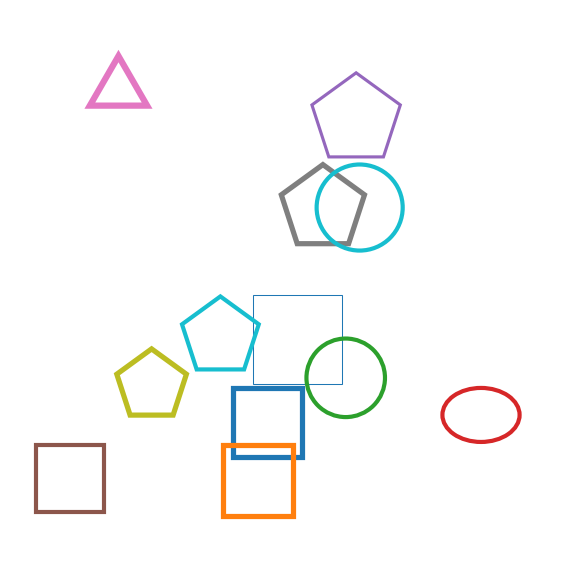[{"shape": "square", "thickness": 0.5, "radius": 0.39, "center": [0.515, 0.411]}, {"shape": "square", "thickness": 2.5, "radius": 0.3, "center": [0.463, 0.268]}, {"shape": "square", "thickness": 2.5, "radius": 0.31, "center": [0.447, 0.167]}, {"shape": "circle", "thickness": 2, "radius": 0.34, "center": [0.599, 0.345]}, {"shape": "oval", "thickness": 2, "radius": 0.33, "center": [0.833, 0.281]}, {"shape": "pentagon", "thickness": 1.5, "radius": 0.4, "center": [0.617, 0.793]}, {"shape": "square", "thickness": 2, "radius": 0.29, "center": [0.121, 0.171]}, {"shape": "triangle", "thickness": 3, "radius": 0.29, "center": [0.205, 0.845]}, {"shape": "pentagon", "thickness": 2.5, "radius": 0.38, "center": [0.559, 0.638]}, {"shape": "pentagon", "thickness": 2.5, "radius": 0.32, "center": [0.263, 0.332]}, {"shape": "pentagon", "thickness": 2, "radius": 0.35, "center": [0.382, 0.416]}, {"shape": "circle", "thickness": 2, "radius": 0.37, "center": [0.623, 0.64]}]